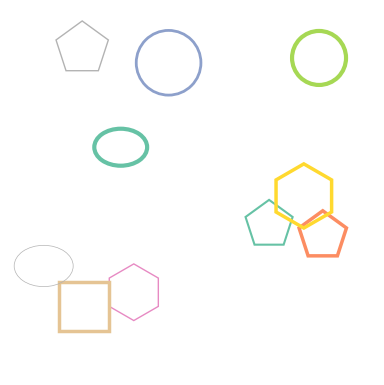[{"shape": "pentagon", "thickness": 1.5, "radius": 0.32, "center": [0.699, 0.417]}, {"shape": "oval", "thickness": 3, "radius": 0.34, "center": [0.314, 0.618]}, {"shape": "pentagon", "thickness": 2.5, "radius": 0.32, "center": [0.838, 0.388]}, {"shape": "circle", "thickness": 2, "radius": 0.42, "center": [0.438, 0.837]}, {"shape": "hexagon", "thickness": 1, "radius": 0.37, "center": [0.348, 0.241]}, {"shape": "circle", "thickness": 3, "radius": 0.35, "center": [0.829, 0.849]}, {"shape": "hexagon", "thickness": 2.5, "radius": 0.42, "center": [0.789, 0.491]}, {"shape": "square", "thickness": 2.5, "radius": 0.32, "center": [0.218, 0.204]}, {"shape": "pentagon", "thickness": 1, "radius": 0.36, "center": [0.213, 0.874]}, {"shape": "oval", "thickness": 0.5, "radius": 0.38, "center": [0.113, 0.309]}]